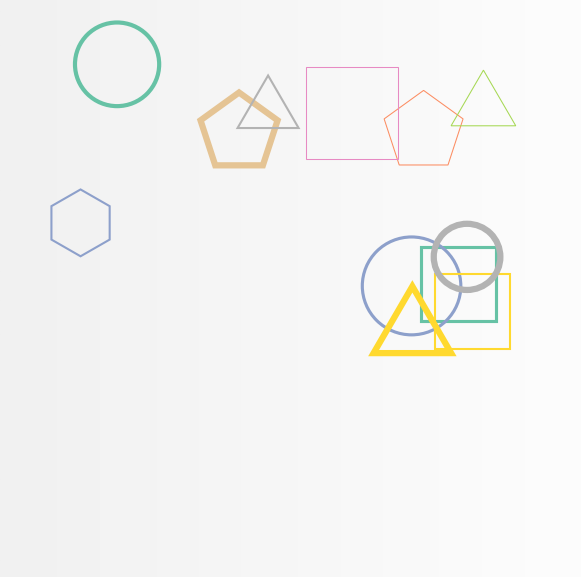[{"shape": "circle", "thickness": 2, "radius": 0.36, "center": [0.201, 0.888]}, {"shape": "square", "thickness": 1.5, "radius": 0.32, "center": [0.789, 0.508]}, {"shape": "pentagon", "thickness": 0.5, "radius": 0.36, "center": [0.729, 0.771]}, {"shape": "hexagon", "thickness": 1, "radius": 0.29, "center": [0.139, 0.613]}, {"shape": "circle", "thickness": 1.5, "radius": 0.42, "center": [0.708, 0.504]}, {"shape": "square", "thickness": 0.5, "radius": 0.4, "center": [0.606, 0.804]}, {"shape": "triangle", "thickness": 0.5, "radius": 0.32, "center": [0.832, 0.813]}, {"shape": "square", "thickness": 1, "radius": 0.32, "center": [0.813, 0.46]}, {"shape": "triangle", "thickness": 3, "radius": 0.39, "center": [0.709, 0.426]}, {"shape": "pentagon", "thickness": 3, "radius": 0.35, "center": [0.411, 0.769]}, {"shape": "triangle", "thickness": 1, "radius": 0.3, "center": [0.461, 0.808]}, {"shape": "circle", "thickness": 3, "radius": 0.29, "center": [0.804, 0.554]}]